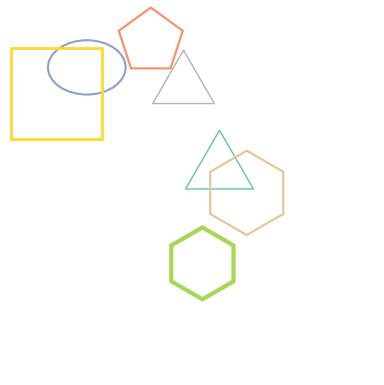[{"shape": "triangle", "thickness": 1, "radius": 0.51, "center": [0.57, 0.56]}, {"shape": "pentagon", "thickness": 1.5, "radius": 0.44, "center": [0.392, 0.893]}, {"shape": "oval", "thickness": 1.5, "radius": 0.5, "center": [0.225, 0.825]}, {"shape": "hexagon", "thickness": 3, "radius": 0.47, "center": [0.526, 0.316]}, {"shape": "square", "thickness": 2, "radius": 0.59, "center": [0.147, 0.756]}, {"shape": "hexagon", "thickness": 1.5, "radius": 0.55, "center": [0.641, 0.499]}, {"shape": "triangle", "thickness": 1, "radius": 0.46, "center": [0.477, 0.777]}]